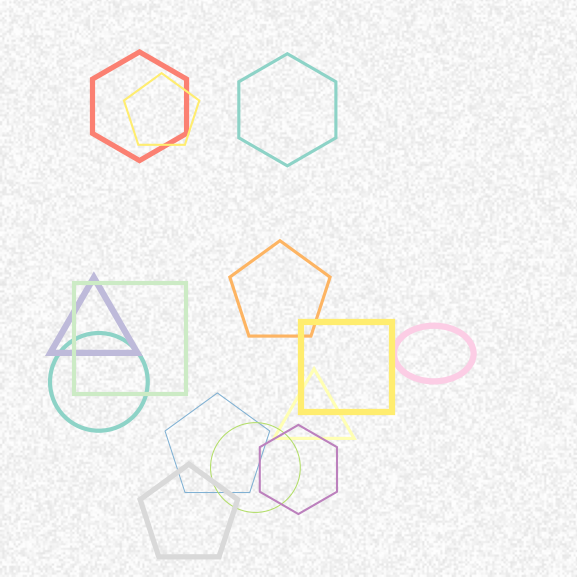[{"shape": "hexagon", "thickness": 1.5, "radius": 0.49, "center": [0.498, 0.809]}, {"shape": "circle", "thickness": 2, "radius": 0.42, "center": [0.171, 0.338]}, {"shape": "triangle", "thickness": 1.5, "radius": 0.4, "center": [0.544, 0.28]}, {"shape": "triangle", "thickness": 3, "radius": 0.43, "center": [0.163, 0.432]}, {"shape": "hexagon", "thickness": 2.5, "radius": 0.47, "center": [0.242, 0.815]}, {"shape": "pentagon", "thickness": 0.5, "radius": 0.48, "center": [0.376, 0.223]}, {"shape": "pentagon", "thickness": 1.5, "radius": 0.46, "center": [0.485, 0.491]}, {"shape": "circle", "thickness": 0.5, "radius": 0.39, "center": [0.442, 0.19]}, {"shape": "oval", "thickness": 3, "radius": 0.34, "center": [0.751, 0.387]}, {"shape": "pentagon", "thickness": 2.5, "radius": 0.44, "center": [0.327, 0.107]}, {"shape": "hexagon", "thickness": 1, "radius": 0.39, "center": [0.517, 0.186]}, {"shape": "square", "thickness": 2, "radius": 0.48, "center": [0.225, 0.413]}, {"shape": "square", "thickness": 3, "radius": 0.39, "center": [0.6, 0.364]}, {"shape": "pentagon", "thickness": 1, "radius": 0.34, "center": [0.28, 0.804]}]